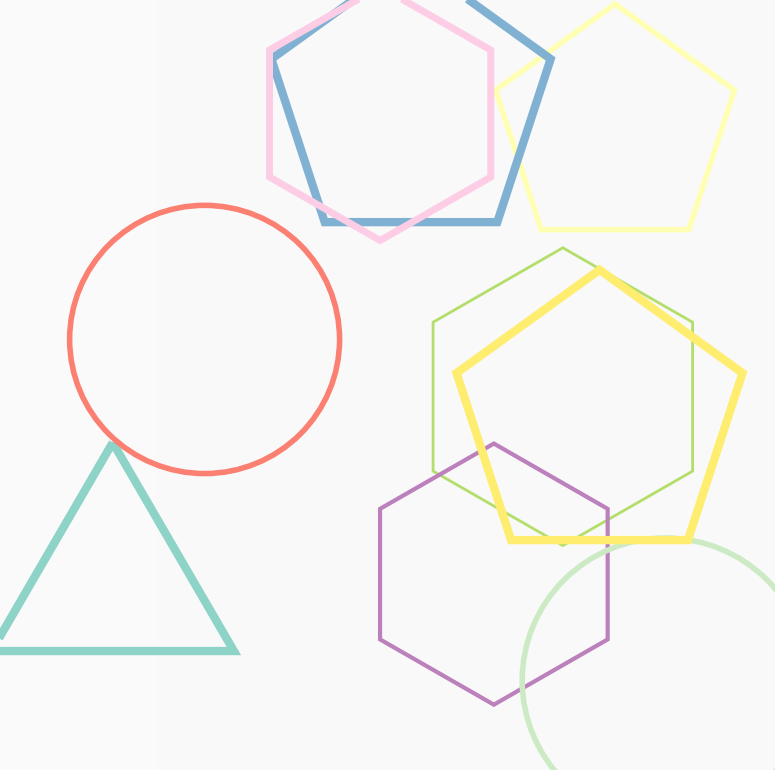[{"shape": "triangle", "thickness": 3, "radius": 0.9, "center": [0.145, 0.245]}, {"shape": "pentagon", "thickness": 2, "radius": 0.81, "center": [0.794, 0.833]}, {"shape": "circle", "thickness": 2, "radius": 0.87, "center": [0.264, 0.559]}, {"shape": "pentagon", "thickness": 3, "radius": 0.95, "center": [0.53, 0.865]}, {"shape": "hexagon", "thickness": 1, "radius": 0.97, "center": [0.726, 0.485]}, {"shape": "hexagon", "thickness": 2.5, "radius": 0.82, "center": [0.491, 0.853]}, {"shape": "hexagon", "thickness": 1.5, "radius": 0.85, "center": [0.637, 0.254]}, {"shape": "circle", "thickness": 2, "radius": 0.92, "center": [0.859, 0.116]}, {"shape": "pentagon", "thickness": 3, "radius": 0.97, "center": [0.774, 0.456]}]